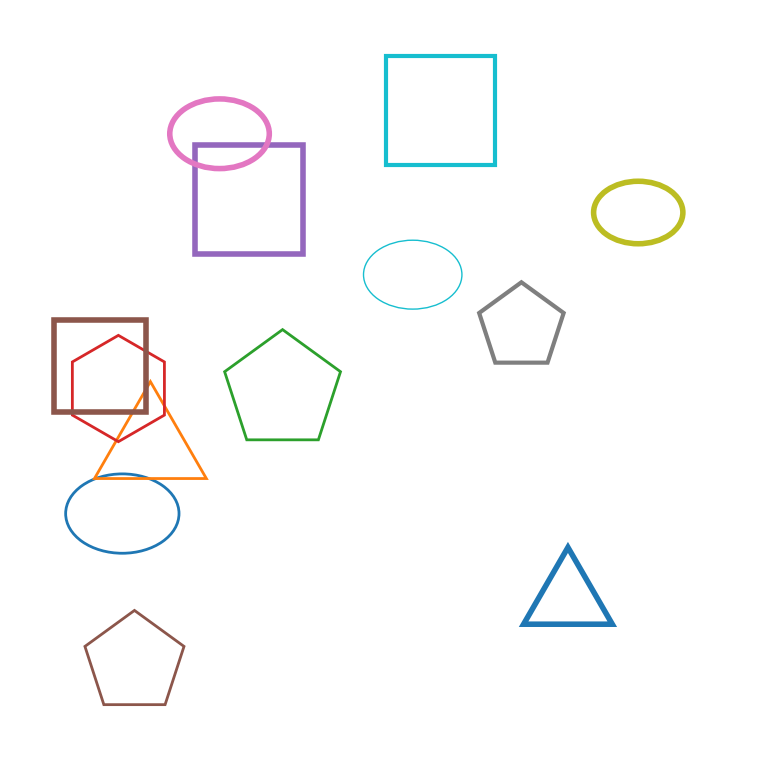[{"shape": "triangle", "thickness": 2, "radius": 0.33, "center": [0.738, 0.223]}, {"shape": "oval", "thickness": 1, "radius": 0.37, "center": [0.159, 0.333]}, {"shape": "triangle", "thickness": 1, "radius": 0.42, "center": [0.195, 0.42]}, {"shape": "pentagon", "thickness": 1, "radius": 0.4, "center": [0.367, 0.493]}, {"shape": "hexagon", "thickness": 1, "radius": 0.35, "center": [0.154, 0.495]}, {"shape": "square", "thickness": 2, "radius": 0.35, "center": [0.323, 0.741]}, {"shape": "pentagon", "thickness": 1, "radius": 0.34, "center": [0.175, 0.14]}, {"shape": "square", "thickness": 2, "radius": 0.3, "center": [0.13, 0.525]}, {"shape": "oval", "thickness": 2, "radius": 0.32, "center": [0.285, 0.826]}, {"shape": "pentagon", "thickness": 1.5, "radius": 0.29, "center": [0.677, 0.576]}, {"shape": "oval", "thickness": 2, "radius": 0.29, "center": [0.829, 0.724]}, {"shape": "square", "thickness": 1.5, "radius": 0.35, "center": [0.572, 0.856]}, {"shape": "oval", "thickness": 0.5, "radius": 0.32, "center": [0.536, 0.643]}]